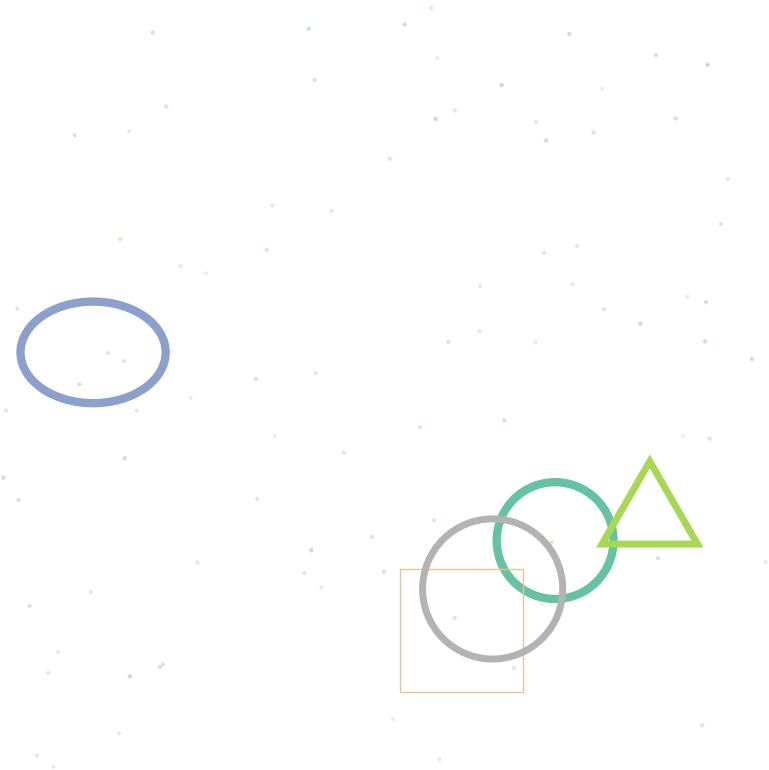[{"shape": "circle", "thickness": 3, "radius": 0.38, "center": [0.721, 0.298]}, {"shape": "oval", "thickness": 3, "radius": 0.47, "center": [0.121, 0.542]}, {"shape": "triangle", "thickness": 2.5, "radius": 0.36, "center": [0.844, 0.329]}, {"shape": "square", "thickness": 0.5, "radius": 0.4, "center": [0.599, 0.181]}, {"shape": "circle", "thickness": 2.5, "radius": 0.46, "center": [0.64, 0.235]}]